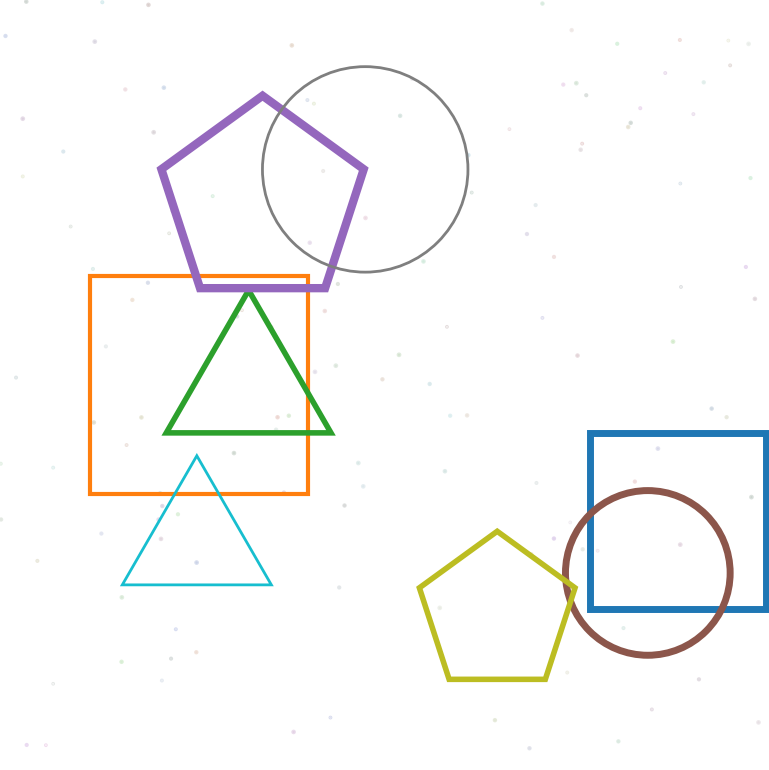[{"shape": "square", "thickness": 2.5, "radius": 0.57, "center": [0.881, 0.323]}, {"shape": "square", "thickness": 1.5, "radius": 0.71, "center": [0.259, 0.5]}, {"shape": "triangle", "thickness": 2, "radius": 0.62, "center": [0.323, 0.5]}, {"shape": "pentagon", "thickness": 3, "radius": 0.69, "center": [0.341, 0.738]}, {"shape": "circle", "thickness": 2.5, "radius": 0.53, "center": [0.841, 0.256]}, {"shape": "circle", "thickness": 1, "radius": 0.67, "center": [0.474, 0.78]}, {"shape": "pentagon", "thickness": 2, "radius": 0.53, "center": [0.646, 0.204]}, {"shape": "triangle", "thickness": 1, "radius": 0.56, "center": [0.256, 0.296]}]